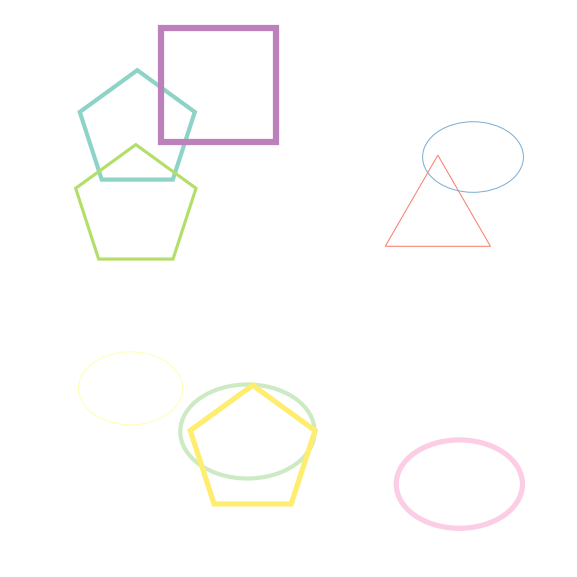[{"shape": "pentagon", "thickness": 2, "radius": 0.52, "center": [0.238, 0.773]}, {"shape": "oval", "thickness": 0.5, "radius": 0.45, "center": [0.226, 0.327]}, {"shape": "triangle", "thickness": 0.5, "radius": 0.53, "center": [0.758, 0.625]}, {"shape": "oval", "thickness": 0.5, "radius": 0.44, "center": [0.819, 0.727]}, {"shape": "pentagon", "thickness": 1.5, "radius": 0.55, "center": [0.235, 0.639]}, {"shape": "oval", "thickness": 2.5, "radius": 0.55, "center": [0.795, 0.161]}, {"shape": "square", "thickness": 3, "radius": 0.5, "center": [0.378, 0.852]}, {"shape": "oval", "thickness": 2, "radius": 0.58, "center": [0.428, 0.252]}, {"shape": "pentagon", "thickness": 2.5, "radius": 0.57, "center": [0.437, 0.218]}]